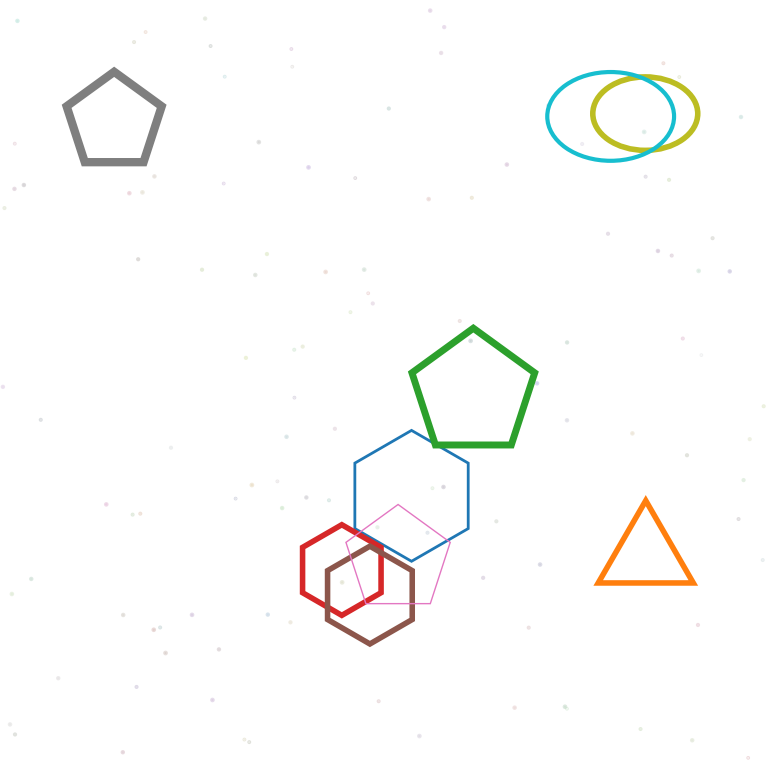[{"shape": "hexagon", "thickness": 1, "radius": 0.42, "center": [0.534, 0.356]}, {"shape": "triangle", "thickness": 2, "radius": 0.36, "center": [0.839, 0.279]}, {"shape": "pentagon", "thickness": 2.5, "radius": 0.42, "center": [0.615, 0.49]}, {"shape": "hexagon", "thickness": 2, "radius": 0.29, "center": [0.444, 0.26]}, {"shape": "hexagon", "thickness": 2, "radius": 0.32, "center": [0.48, 0.227]}, {"shape": "pentagon", "thickness": 0.5, "radius": 0.36, "center": [0.517, 0.274]}, {"shape": "pentagon", "thickness": 3, "radius": 0.32, "center": [0.148, 0.842]}, {"shape": "oval", "thickness": 2, "radius": 0.34, "center": [0.838, 0.852]}, {"shape": "oval", "thickness": 1.5, "radius": 0.41, "center": [0.793, 0.849]}]